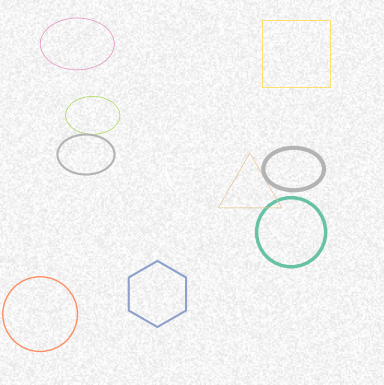[{"shape": "circle", "thickness": 2.5, "radius": 0.45, "center": [0.756, 0.397]}, {"shape": "circle", "thickness": 1, "radius": 0.49, "center": [0.104, 0.184]}, {"shape": "hexagon", "thickness": 1.5, "radius": 0.43, "center": [0.409, 0.236]}, {"shape": "oval", "thickness": 0.5, "radius": 0.48, "center": [0.201, 0.886]}, {"shape": "oval", "thickness": 0.5, "radius": 0.35, "center": [0.241, 0.7]}, {"shape": "square", "thickness": 0.5, "radius": 0.44, "center": [0.769, 0.86]}, {"shape": "triangle", "thickness": 0.5, "radius": 0.48, "center": [0.649, 0.508]}, {"shape": "oval", "thickness": 1.5, "radius": 0.37, "center": [0.223, 0.599]}, {"shape": "oval", "thickness": 3, "radius": 0.39, "center": [0.763, 0.561]}]